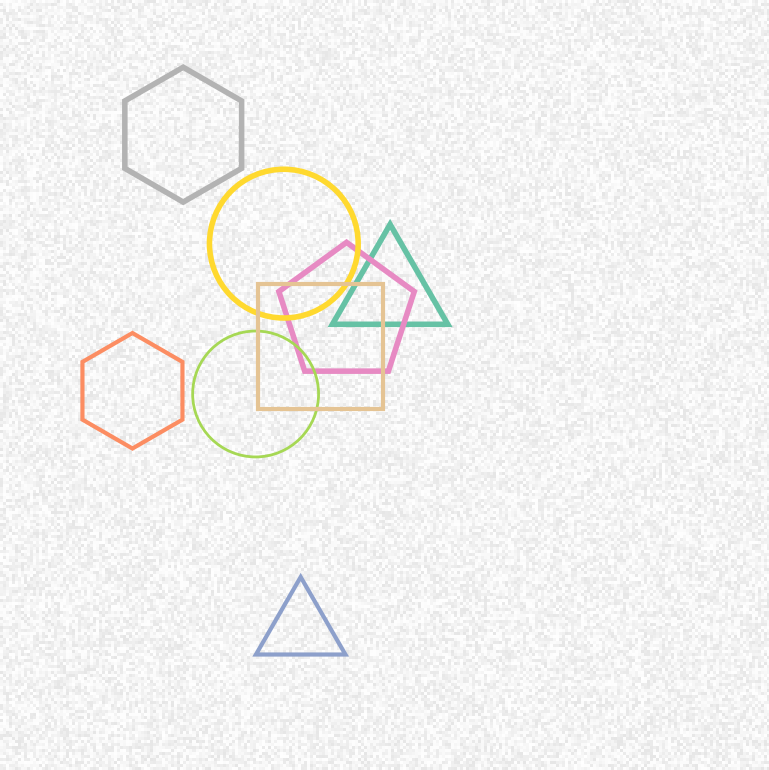[{"shape": "triangle", "thickness": 2, "radius": 0.43, "center": [0.507, 0.622]}, {"shape": "hexagon", "thickness": 1.5, "radius": 0.37, "center": [0.172, 0.493]}, {"shape": "triangle", "thickness": 1.5, "radius": 0.34, "center": [0.391, 0.184]}, {"shape": "pentagon", "thickness": 2, "radius": 0.46, "center": [0.45, 0.593]}, {"shape": "circle", "thickness": 1, "radius": 0.41, "center": [0.332, 0.488]}, {"shape": "circle", "thickness": 2, "radius": 0.48, "center": [0.369, 0.684]}, {"shape": "square", "thickness": 1.5, "radius": 0.4, "center": [0.416, 0.55]}, {"shape": "hexagon", "thickness": 2, "radius": 0.44, "center": [0.238, 0.825]}]